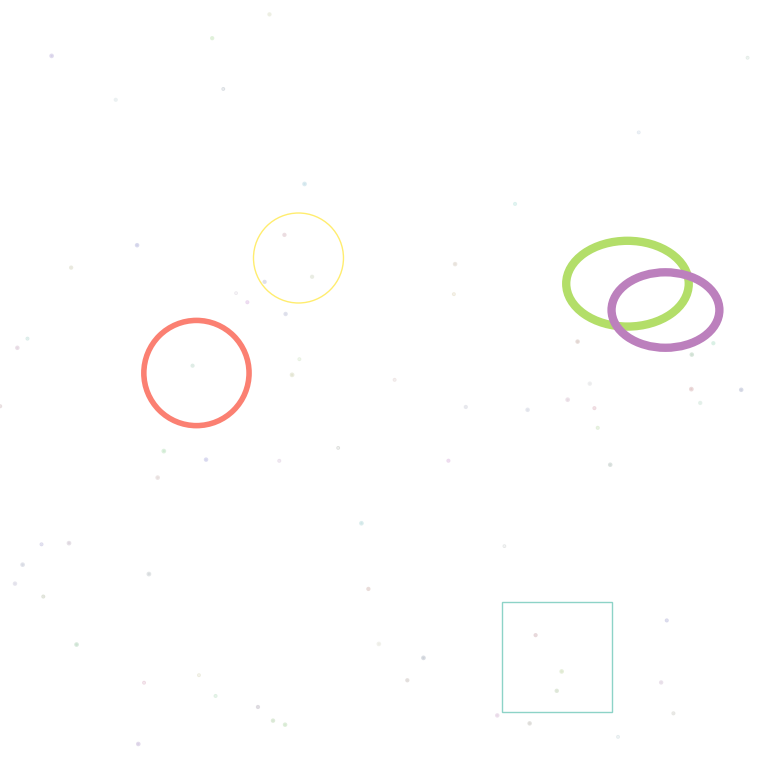[{"shape": "square", "thickness": 0.5, "radius": 0.36, "center": [0.723, 0.147]}, {"shape": "circle", "thickness": 2, "radius": 0.34, "center": [0.255, 0.516]}, {"shape": "oval", "thickness": 3, "radius": 0.4, "center": [0.815, 0.632]}, {"shape": "oval", "thickness": 3, "radius": 0.35, "center": [0.864, 0.597]}, {"shape": "circle", "thickness": 0.5, "radius": 0.29, "center": [0.388, 0.665]}]